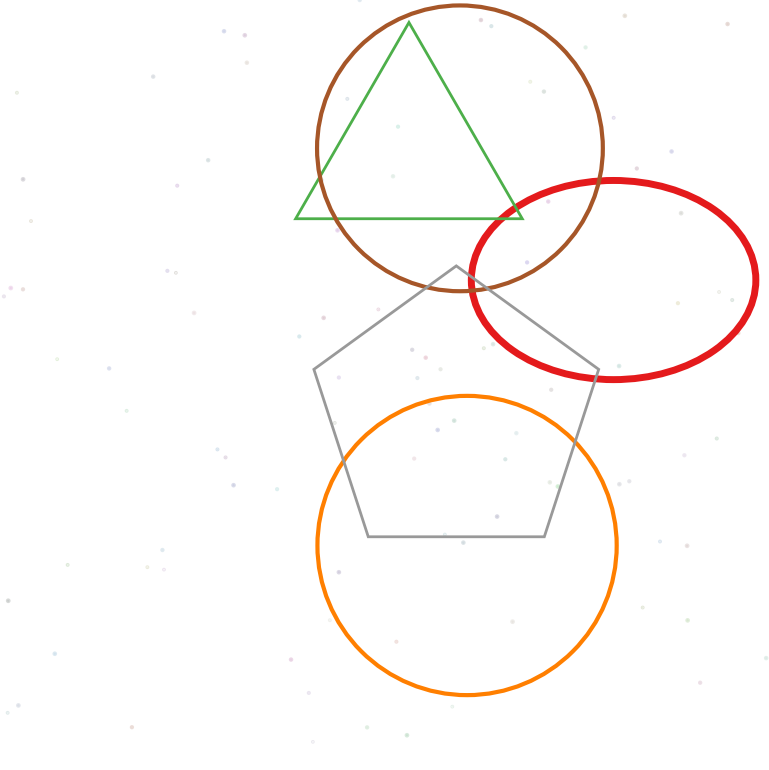[{"shape": "oval", "thickness": 2.5, "radius": 0.92, "center": [0.797, 0.636]}, {"shape": "triangle", "thickness": 1, "radius": 0.85, "center": [0.531, 0.801]}, {"shape": "circle", "thickness": 1.5, "radius": 0.97, "center": [0.607, 0.292]}, {"shape": "circle", "thickness": 1.5, "radius": 0.93, "center": [0.597, 0.807]}, {"shape": "pentagon", "thickness": 1, "radius": 0.97, "center": [0.593, 0.46]}]